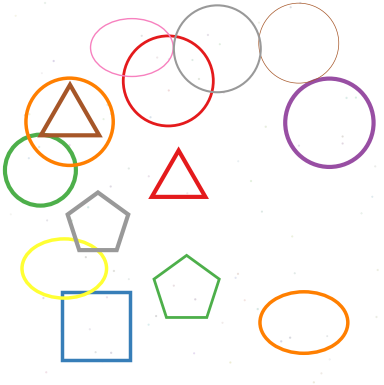[{"shape": "circle", "thickness": 2, "radius": 0.58, "center": [0.437, 0.79]}, {"shape": "triangle", "thickness": 3, "radius": 0.4, "center": [0.464, 0.529]}, {"shape": "square", "thickness": 2.5, "radius": 0.44, "center": [0.25, 0.153]}, {"shape": "pentagon", "thickness": 2, "radius": 0.45, "center": [0.485, 0.248]}, {"shape": "circle", "thickness": 3, "radius": 0.46, "center": [0.105, 0.558]}, {"shape": "circle", "thickness": 3, "radius": 0.57, "center": [0.856, 0.681]}, {"shape": "circle", "thickness": 2.5, "radius": 0.57, "center": [0.181, 0.684]}, {"shape": "oval", "thickness": 2.5, "radius": 0.57, "center": [0.789, 0.162]}, {"shape": "oval", "thickness": 2.5, "radius": 0.55, "center": [0.167, 0.303]}, {"shape": "triangle", "thickness": 3, "radius": 0.44, "center": [0.182, 0.692]}, {"shape": "circle", "thickness": 0.5, "radius": 0.52, "center": [0.776, 0.888]}, {"shape": "oval", "thickness": 1, "radius": 0.54, "center": [0.343, 0.877]}, {"shape": "circle", "thickness": 1.5, "radius": 0.56, "center": [0.564, 0.873]}, {"shape": "pentagon", "thickness": 3, "radius": 0.41, "center": [0.254, 0.417]}]